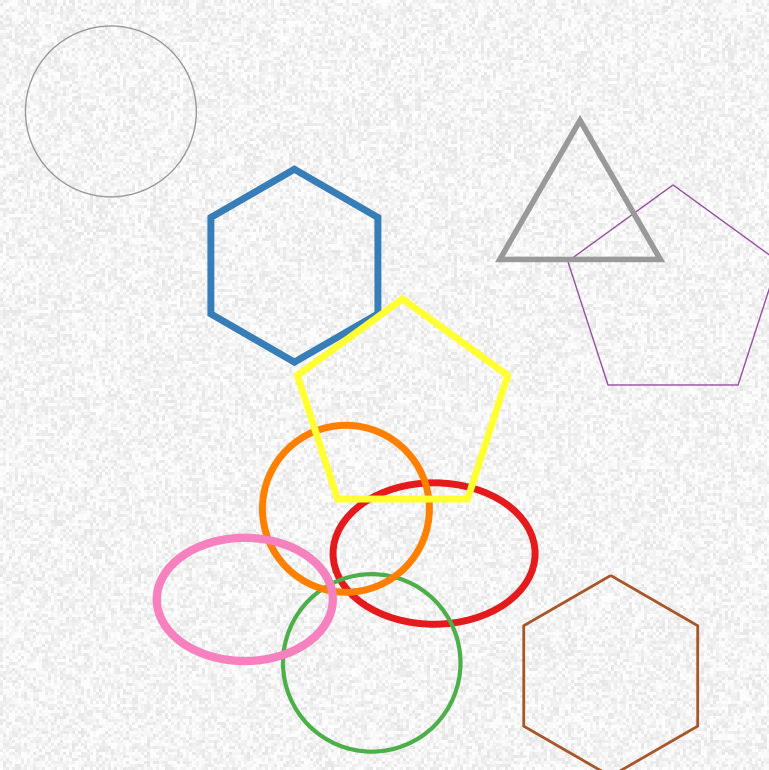[{"shape": "oval", "thickness": 2.5, "radius": 0.66, "center": [0.564, 0.281]}, {"shape": "hexagon", "thickness": 2.5, "radius": 0.63, "center": [0.382, 0.655]}, {"shape": "circle", "thickness": 1.5, "radius": 0.58, "center": [0.483, 0.139]}, {"shape": "pentagon", "thickness": 0.5, "radius": 0.72, "center": [0.874, 0.616]}, {"shape": "circle", "thickness": 2.5, "radius": 0.54, "center": [0.449, 0.339]}, {"shape": "pentagon", "thickness": 2.5, "radius": 0.72, "center": [0.523, 0.468]}, {"shape": "hexagon", "thickness": 1, "radius": 0.65, "center": [0.793, 0.122]}, {"shape": "oval", "thickness": 3, "radius": 0.57, "center": [0.318, 0.222]}, {"shape": "circle", "thickness": 0.5, "radius": 0.55, "center": [0.144, 0.855]}, {"shape": "triangle", "thickness": 2, "radius": 0.6, "center": [0.753, 0.723]}]